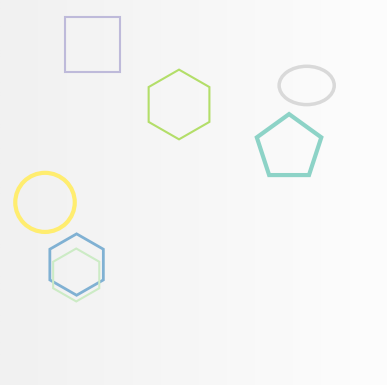[{"shape": "pentagon", "thickness": 3, "radius": 0.44, "center": [0.746, 0.616]}, {"shape": "square", "thickness": 1.5, "radius": 0.36, "center": [0.239, 0.884]}, {"shape": "hexagon", "thickness": 2, "radius": 0.4, "center": [0.198, 0.313]}, {"shape": "hexagon", "thickness": 1.5, "radius": 0.45, "center": [0.462, 0.729]}, {"shape": "oval", "thickness": 2.5, "radius": 0.36, "center": [0.791, 0.778]}, {"shape": "hexagon", "thickness": 1.5, "radius": 0.34, "center": [0.197, 0.286]}, {"shape": "circle", "thickness": 3, "radius": 0.38, "center": [0.116, 0.474]}]